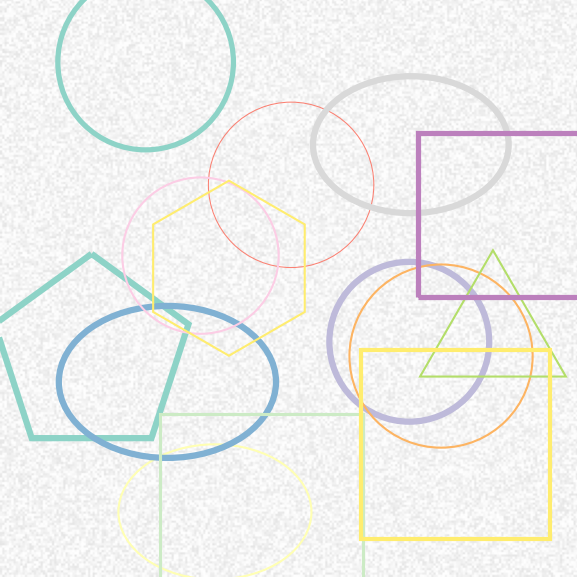[{"shape": "pentagon", "thickness": 3, "radius": 0.88, "center": [0.159, 0.383]}, {"shape": "circle", "thickness": 2.5, "radius": 0.76, "center": [0.252, 0.892]}, {"shape": "oval", "thickness": 1, "radius": 0.84, "center": [0.372, 0.113]}, {"shape": "circle", "thickness": 3, "radius": 0.69, "center": [0.709, 0.407]}, {"shape": "circle", "thickness": 0.5, "radius": 0.72, "center": [0.504, 0.679]}, {"shape": "oval", "thickness": 3, "radius": 0.94, "center": [0.29, 0.338]}, {"shape": "circle", "thickness": 1, "radius": 0.79, "center": [0.764, 0.383]}, {"shape": "triangle", "thickness": 1, "radius": 0.73, "center": [0.854, 0.42]}, {"shape": "circle", "thickness": 1, "radius": 0.68, "center": [0.347, 0.556]}, {"shape": "oval", "thickness": 3, "radius": 0.85, "center": [0.711, 0.749]}, {"shape": "square", "thickness": 2.5, "radius": 0.71, "center": [0.866, 0.627]}, {"shape": "square", "thickness": 1.5, "radius": 0.88, "center": [0.453, 0.106]}, {"shape": "hexagon", "thickness": 1, "radius": 0.76, "center": [0.396, 0.535]}, {"shape": "square", "thickness": 2, "radius": 0.82, "center": [0.788, 0.229]}]